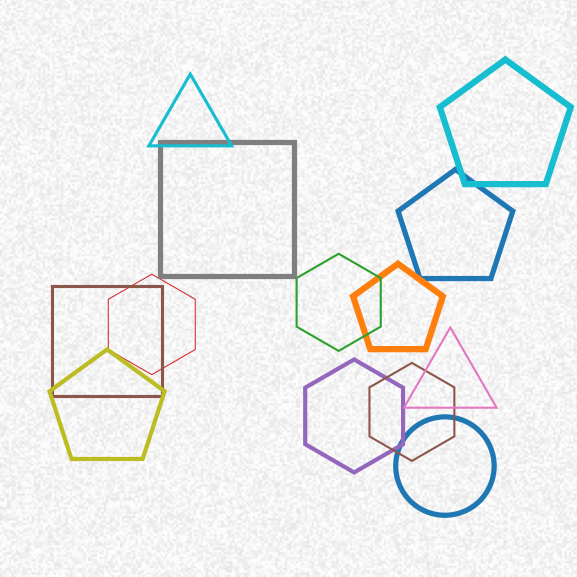[{"shape": "circle", "thickness": 2.5, "radius": 0.43, "center": [0.77, 0.192]}, {"shape": "pentagon", "thickness": 2.5, "radius": 0.52, "center": [0.789, 0.601]}, {"shape": "pentagon", "thickness": 3, "radius": 0.41, "center": [0.689, 0.461]}, {"shape": "hexagon", "thickness": 1, "radius": 0.42, "center": [0.586, 0.476]}, {"shape": "hexagon", "thickness": 0.5, "radius": 0.43, "center": [0.263, 0.437]}, {"shape": "hexagon", "thickness": 2, "radius": 0.49, "center": [0.613, 0.279]}, {"shape": "square", "thickness": 1.5, "radius": 0.48, "center": [0.185, 0.409]}, {"shape": "hexagon", "thickness": 1, "radius": 0.42, "center": [0.713, 0.286]}, {"shape": "triangle", "thickness": 1, "radius": 0.46, "center": [0.78, 0.339]}, {"shape": "square", "thickness": 2.5, "radius": 0.58, "center": [0.393, 0.637]}, {"shape": "pentagon", "thickness": 2, "radius": 0.52, "center": [0.185, 0.289]}, {"shape": "pentagon", "thickness": 3, "radius": 0.6, "center": [0.875, 0.777]}, {"shape": "triangle", "thickness": 1.5, "radius": 0.41, "center": [0.33, 0.788]}]